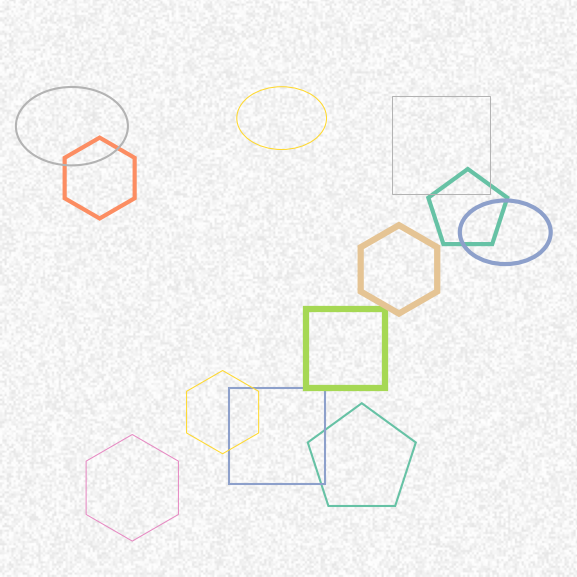[{"shape": "pentagon", "thickness": 1, "radius": 0.49, "center": [0.626, 0.203]}, {"shape": "pentagon", "thickness": 2, "radius": 0.36, "center": [0.81, 0.635]}, {"shape": "hexagon", "thickness": 2, "radius": 0.35, "center": [0.173, 0.691]}, {"shape": "oval", "thickness": 2, "radius": 0.39, "center": [0.875, 0.597]}, {"shape": "square", "thickness": 1, "radius": 0.42, "center": [0.479, 0.244]}, {"shape": "hexagon", "thickness": 0.5, "radius": 0.46, "center": [0.229, 0.154]}, {"shape": "square", "thickness": 3, "radius": 0.34, "center": [0.598, 0.396]}, {"shape": "oval", "thickness": 0.5, "radius": 0.39, "center": [0.488, 0.795]}, {"shape": "hexagon", "thickness": 0.5, "radius": 0.36, "center": [0.385, 0.285]}, {"shape": "hexagon", "thickness": 3, "radius": 0.38, "center": [0.691, 0.533]}, {"shape": "oval", "thickness": 1, "radius": 0.48, "center": [0.124, 0.781]}, {"shape": "square", "thickness": 0.5, "radius": 0.42, "center": [0.763, 0.748]}]